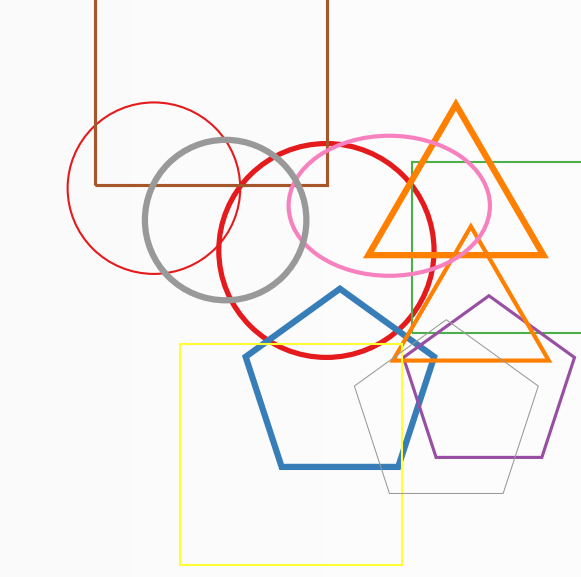[{"shape": "circle", "thickness": 1, "radius": 0.74, "center": [0.265, 0.673]}, {"shape": "circle", "thickness": 2.5, "radius": 0.93, "center": [0.562, 0.565]}, {"shape": "pentagon", "thickness": 3, "radius": 0.85, "center": [0.585, 0.329]}, {"shape": "square", "thickness": 1, "radius": 0.74, "center": [0.857, 0.57]}, {"shape": "pentagon", "thickness": 1.5, "radius": 0.77, "center": [0.841, 0.332]}, {"shape": "triangle", "thickness": 2, "radius": 0.77, "center": [0.81, 0.452]}, {"shape": "triangle", "thickness": 3, "radius": 0.87, "center": [0.784, 0.644]}, {"shape": "square", "thickness": 1, "radius": 0.96, "center": [0.501, 0.212]}, {"shape": "square", "thickness": 1.5, "radius": 1.0, "center": [0.363, 0.879]}, {"shape": "oval", "thickness": 2, "radius": 0.87, "center": [0.67, 0.643]}, {"shape": "circle", "thickness": 3, "radius": 0.69, "center": [0.388, 0.618]}, {"shape": "pentagon", "thickness": 0.5, "radius": 0.83, "center": [0.768, 0.279]}]